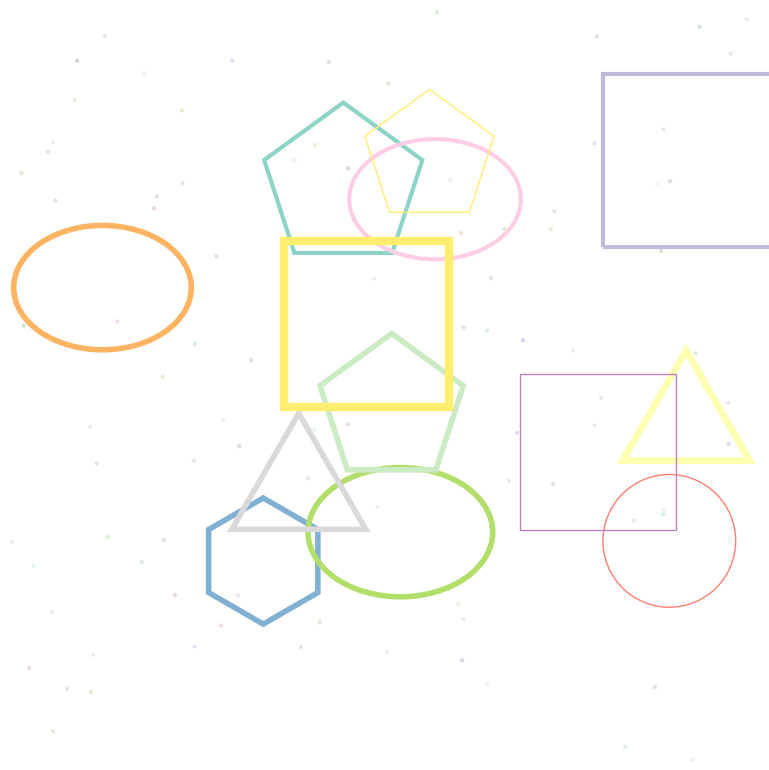[{"shape": "pentagon", "thickness": 1.5, "radius": 0.54, "center": [0.446, 0.759]}, {"shape": "triangle", "thickness": 2.5, "radius": 0.48, "center": [0.891, 0.449]}, {"shape": "square", "thickness": 1.5, "radius": 0.56, "center": [0.896, 0.792]}, {"shape": "circle", "thickness": 0.5, "radius": 0.43, "center": [0.869, 0.298]}, {"shape": "hexagon", "thickness": 2, "radius": 0.41, "center": [0.342, 0.271]}, {"shape": "oval", "thickness": 2, "radius": 0.58, "center": [0.133, 0.626]}, {"shape": "oval", "thickness": 2, "radius": 0.6, "center": [0.52, 0.309]}, {"shape": "oval", "thickness": 1.5, "radius": 0.56, "center": [0.565, 0.741]}, {"shape": "triangle", "thickness": 2, "radius": 0.5, "center": [0.388, 0.363]}, {"shape": "square", "thickness": 0.5, "radius": 0.51, "center": [0.776, 0.413]}, {"shape": "pentagon", "thickness": 2, "radius": 0.49, "center": [0.509, 0.469]}, {"shape": "pentagon", "thickness": 0.5, "radius": 0.44, "center": [0.558, 0.796]}, {"shape": "square", "thickness": 3, "radius": 0.54, "center": [0.476, 0.58]}]